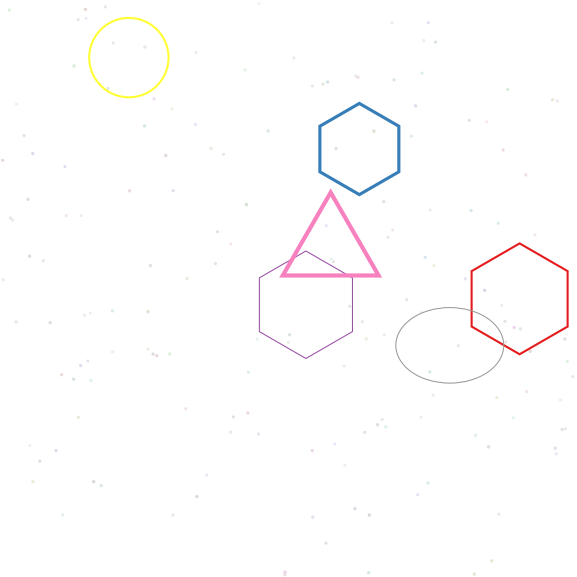[{"shape": "hexagon", "thickness": 1, "radius": 0.48, "center": [0.9, 0.482]}, {"shape": "hexagon", "thickness": 1.5, "radius": 0.39, "center": [0.622, 0.741]}, {"shape": "hexagon", "thickness": 0.5, "radius": 0.47, "center": [0.53, 0.471]}, {"shape": "circle", "thickness": 1, "radius": 0.34, "center": [0.223, 0.899]}, {"shape": "triangle", "thickness": 2, "radius": 0.48, "center": [0.573, 0.57]}, {"shape": "oval", "thickness": 0.5, "radius": 0.47, "center": [0.779, 0.401]}]